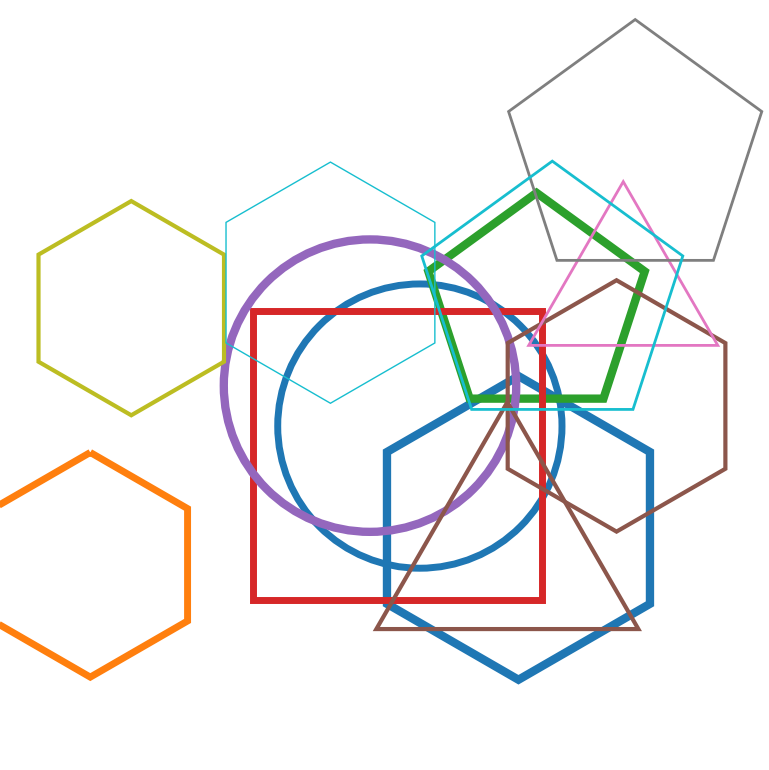[{"shape": "hexagon", "thickness": 3, "radius": 0.99, "center": [0.673, 0.314]}, {"shape": "circle", "thickness": 2.5, "radius": 0.92, "center": [0.545, 0.447]}, {"shape": "hexagon", "thickness": 2.5, "radius": 0.73, "center": [0.117, 0.267]}, {"shape": "pentagon", "thickness": 3, "radius": 0.74, "center": [0.697, 0.602]}, {"shape": "square", "thickness": 2.5, "radius": 0.94, "center": [0.516, 0.409]}, {"shape": "circle", "thickness": 3, "radius": 0.95, "center": [0.481, 0.499]}, {"shape": "triangle", "thickness": 1.5, "radius": 0.98, "center": [0.659, 0.281]}, {"shape": "hexagon", "thickness": 1.5, "radius": 0.82, "center": [0.801, 0.473]}, {"shape": "triangle", "thickness": 1, "radius": 0.71, "center": [0.809, 0.622]}, {"shape": "pentagon", "thickness": 1, "radius": 0.86, "center": [0.825, 0.802]}, {"shape": "hexagon", "thickness": 1.5, "radius": 0.7, "center": [0.17, 0.6]}, {"shape": "pentagon", "thickness": 1, "radius": 0.89, "center": [0.717, 0.612]}, {"shape": "hexagon", "thickness": 0.5, "radius": 0.78, "center": [0.429, 0.633]}]